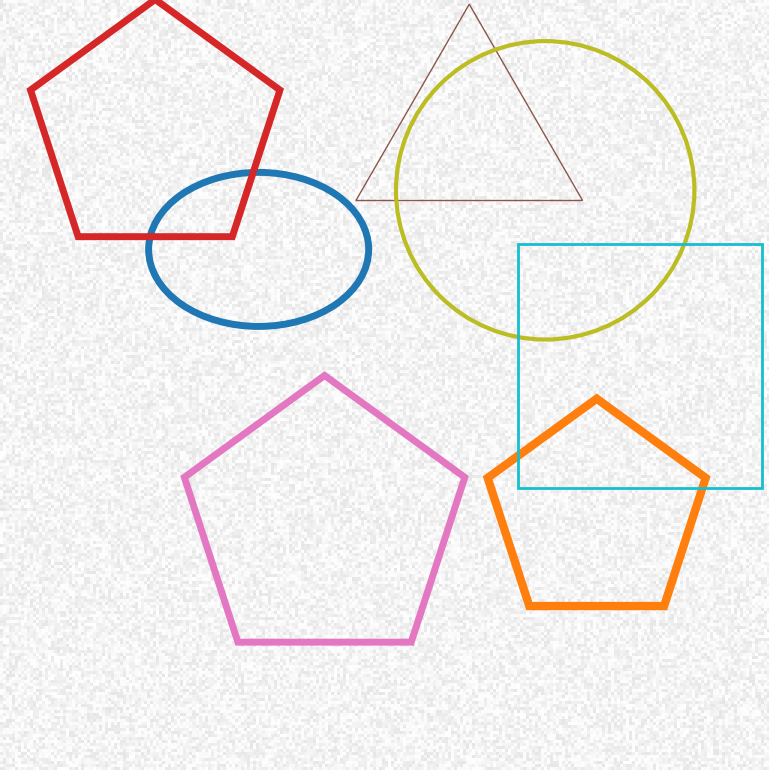[{"shape": "oval", "thickness": 2.5, "radius": 0.71, "center": [0.336, 0.676]}, {"shape": "pentagon", "thickness": 3, "radius": 0.74, "center": [0.775, 0.333]}, {"shape": "pentagon", "thickness": 2.5, "radius": 0.85, "center": [0.202, 0.83]}, {"shape": "triangle", "thickness": 0.5, "radius": 0.85, "center": [0.609, 0.825]}, {"shape": "pentagon", "thickness": 2.5, "radius": 0.96, "center": [0.422, 0.321]}, {"shape": "circle", "thickness": 1.5, "radius": 0.97, "center": [0.708, 0.753]}, {"shape": "square", "thickness": 1, "radius": 0.79, "center": [0.831, 0.525]}]